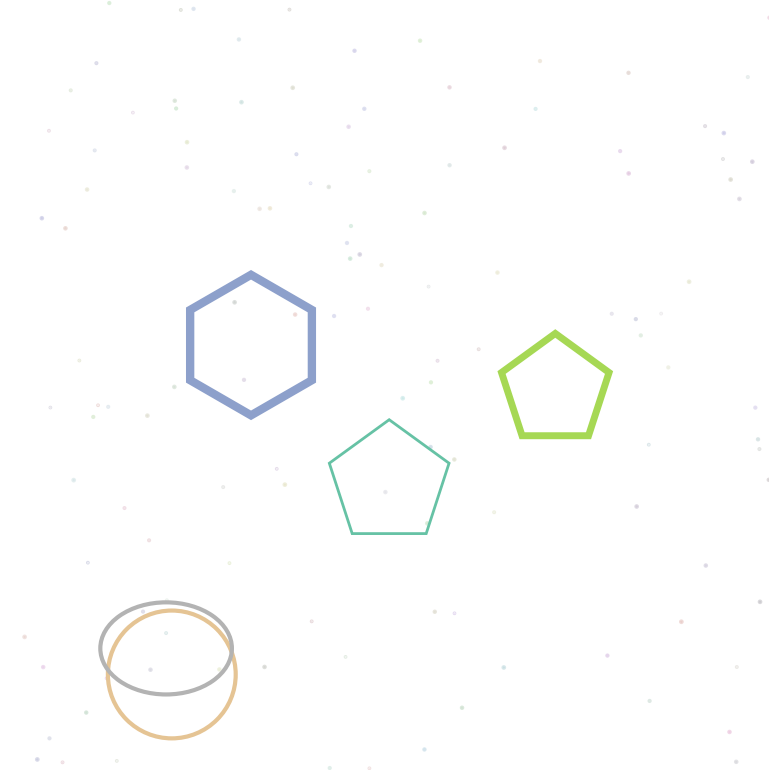[{"shape": "pentagon", "thickness": 1, "radius": 0.41, "center": [0.505, 0.373]}, {"shape": "hexagon", "thickness": 3, "radius": 0.46, "center": [0.326, 0.552]}, {"shape": "pentagon", "thickness": 2.5, "radius": 0.37, "center": [0.721, 0.494]}, {"shape": "circle", "thickness": 1.5, "radius": 0.41, "center": [0.223, 0.124]}, {"shape": "oval", "thickness": 1.5, "radius": 0.43, "center": [0.216, 0.158]}]